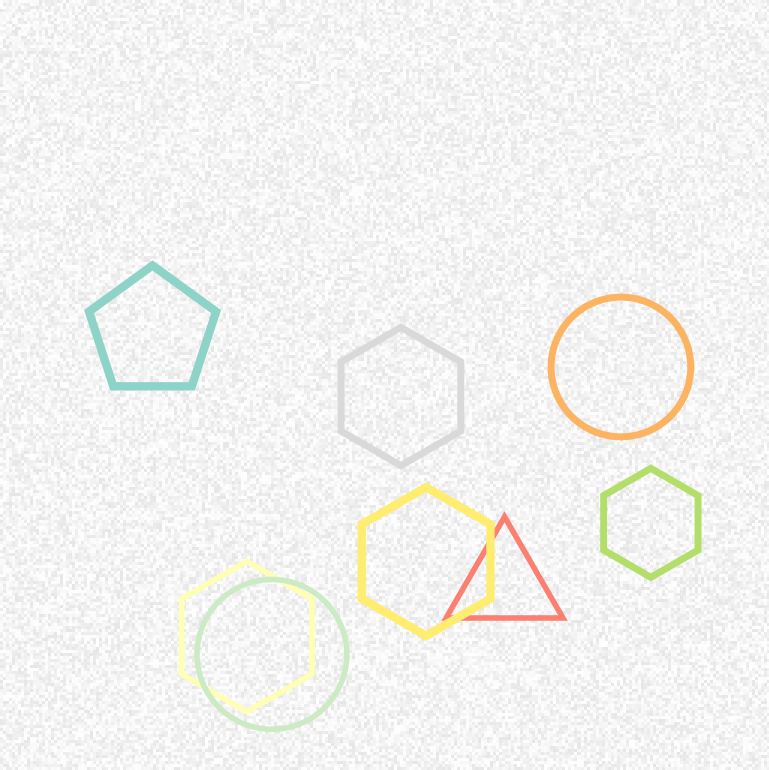[{"shape": "pentagon", "thickness": 3, "radius": 0.43, "center": [0.198, 0.569]}, {"shape": "hexagon", "thickness": 2, "radius": 0.49, "center": [0.32, 0.173]}, {"shape": "triangle", "thickness": 2, "radius": 0.44, "center": [0.655, 0.241]}, {"shape": "circle", "thickness": 2.5, "radius": 0.45, "center": [0.806, 0.523]}, {"shape": "hexagon", "thickness": 2.5, "radius": 0.35, "center": [0.845, 0.321]}, {"shape": "hexagon", "thickness": 2.5, "radius": 0.45, "center": [0.521, 0.485]}, {"shape": "circle", "thickness": 2, "radius": 0.49, "center": [0.353, 0.15]}, {"shape": "hexagon", "thickness": 3, "radius": 0.48, "center": [0.553, 0.271]}]